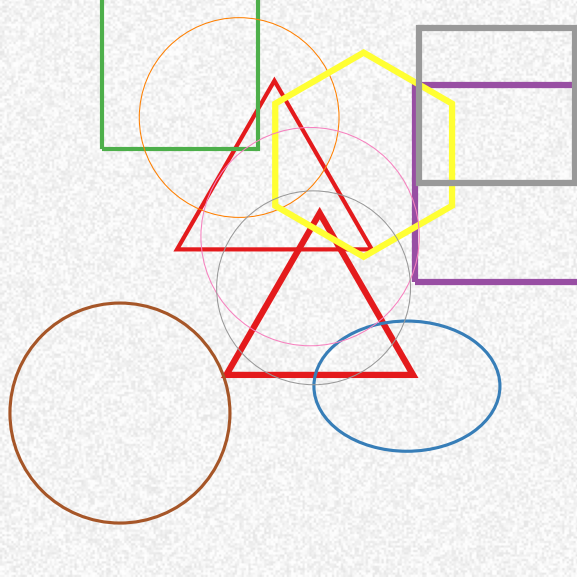[{"shape": "triangle", "thickness": 2, "radius": 0.97, "center": [0.475, 0.665]}, {"shape": "triangle", "thickness": 3, "radius": 0.93, "center": [0.554, 0.443]}, {"shape": "oval", "thickness": 1.5, "radius": 0.81, "center": [0.705, 0.33]}, {"shape": "square", "thickness": 2, "radius": 0.68, "center": [0.311, 0.877]}, {"shape": "square", "thickness": 3, "radius": 0.85, "center": [0.889, 0.681]}, {"shape": "circle", "thickness": 0.5, "radius": 0.86, "center": [0.414, 0.796]}, {"shape": "hexagon", "thickness": 3, "radius": 0.88, "center": [0.63, 0.731]}, {"shape": "circle", "thickness": 1.5, "radius": 0.95, "center": [0.208, 0.284]}, {"shape": "circle", "thickness": 0.5, "radius": 0.95, "center": [0.537, 0.589]}, {"shape": "circle", "thickness": 0.5, "radius": 0.84, "center": [0.543, 0.501]}, {"shape": "square", "thickness": 3, "radius": 0.67, "center": [0.861, 0.817]}]